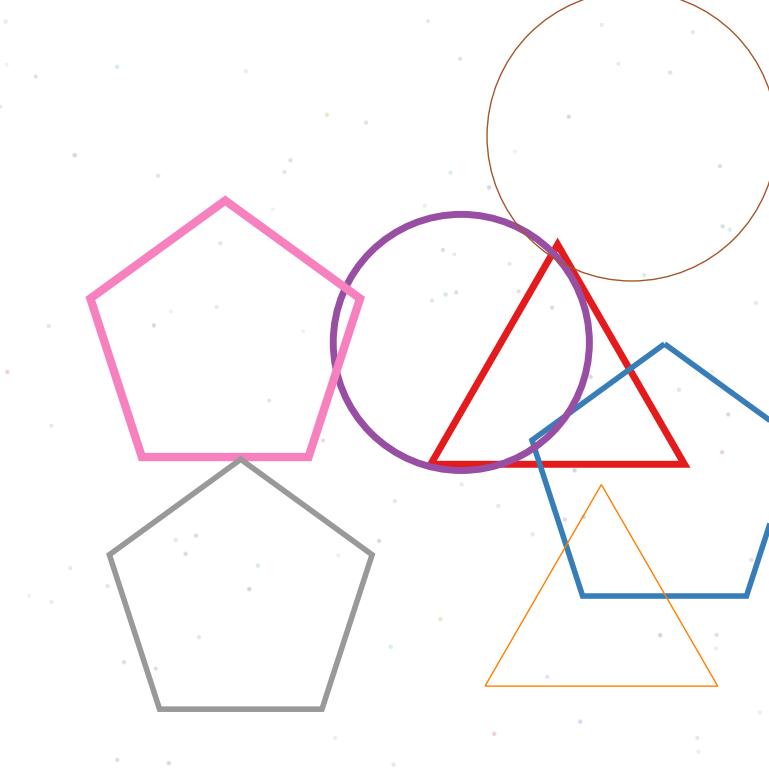[{"shape": "triangle", "thickness": 2.5, "radius": 0.95, "center": [0.724, 0.492]}, {"shape": "pentagon", "thickness": 2, "radius": 0.9, "center": [0.863, 0.372]}, {"shape": "circle", "thickness": 2.5, "radius": 0.83, "center": [0.599, 0.555]}, {"shape": "triangle", "thickness": 0.5, "radius": 0.87, "center": [0.781, 0.196]}, {"shape": "circle", "thickness": 0.5, "radius": 0.94, "center": [0.821, 0.823]}, {"shape": "pentagon", "thickness": 3, "radius": 0.92, "center": [0.292, 0.555]}, {"shape": "pentagon", "thickness": 2, "radius": 0.9, "center": [0.313, 0.224]}]